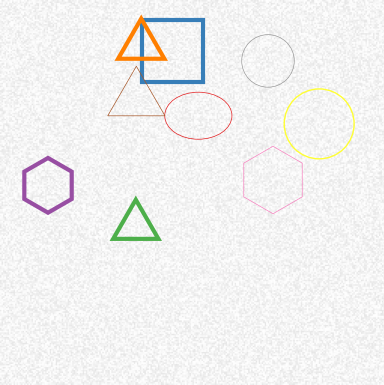[{"shape": "oval", "thickness": 0.5, "radius": 0.44, "center": [0.515, 0.699]}, {"shape": "square", "thickness": 3, "radius": 0.4, "center": [0.448, 0.867]}, {"shape": "triangle", "thickness": 3, "radius": 0.34, "center": [0.353, 0.413]}, {"shape": "hexagon", "thickness": 3, "radius": 0.36, "center": [0.125, 0.519]}, {"shape": "triangle", "thickness": 3, "radius": 0.35, "center": [0.367, 0.882]}, {"shape": "circle", "thickness": 1, "radius": 0.45, "center": [0.829, 0.678]}, {"shape": "triangle", "thickness": 0.5, "radius": 0.43, "center": [0.354, 0.742]}, {"shape": "hexagon", "thickness": 0.5, "radius": 0.44, "center": [0.709, 0.532]}, {"shape": "circle", "thickness": 0.5, "radius": 0.34, "center": [0.696, 0.842]}]